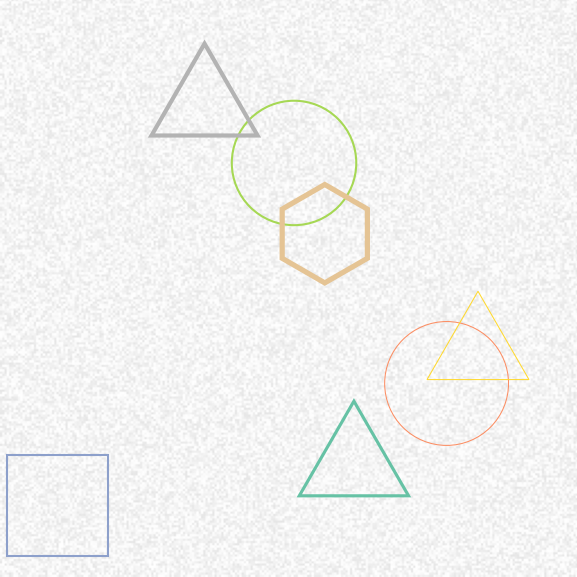[{"shape": "triangle", "thickness": 1.5, "radius": 0.55, "center": [0.613, 0.195]}, {"shape": "circle", "thickness": 0.5, "radius": 0.54, "center": [0.773, 0.335]}, {"shape": "square", "thickness": 1, "radius": 0.44, "center": [0.1, 0.124]}, {"shape": "circle", "thickness": 1, "radius": 0.54, "center": [0.509, 0.717]}, {"shape": "triangle", "thickness": 0.5, "radius": 0.51, "center": [0.828, 0.393]}, {"shape": "hexagon", "thickness": 2.5, "radius": 0.43, "center": [0.562, 0.594]}, {"shape": "triangle", "thickness": 2, "radius": 0.53, "center": [0.354, 0.818]}]